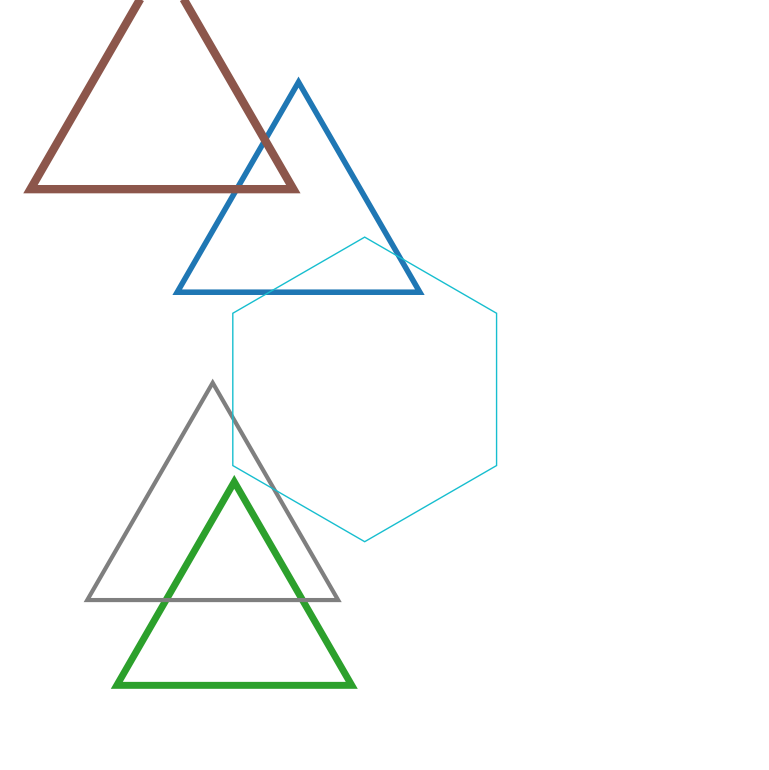[{"shape": "triangle", "thickness": 2, "radius": 0.91, "center": [0.388, 0.711]}, {"shape": "triangle", "thickness": 2.5, "radius": 0.88, "center": [0.304, 0.198]}, {"shape": "triangle", "thickness": 3, "radius": 0.99, "center": [0.21, 0.853]}, {"shape": "triangle", "thickness": 1.5, "radius": 0.94, "center": [0.276, 0.315]}, {"shape": "hexagon", "thickness": 0.5, "radius": 0.99, "center": [0.474, 0.494]}]